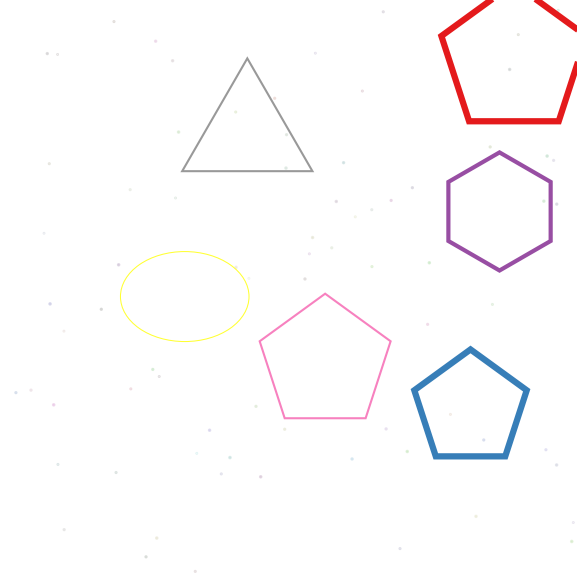[{"shape": "pentagon", "thickness": 3, "radius": 0.66, "center": [0.89, 0.896]}, {"shape": "pentagon", "thickness": 3, "radius": 0.51, "center": [0.815, 0.292]}, {"shape": "hexagon", "thickness": 2, "radius": 0.51, "center": [0.865, 0.633]}, {"shape": "oval", "thickness": 0.5, "radius": 0.56, "center": [0.32, 0.486]}, {"shape": "pentagon", "thickness": 1, "radius": 0.6, "center": [0.563, 0.371]}, {"shape": "triangle", "thickness": 1, "radius": 0.65, "center": [0.428, 0.768]}]